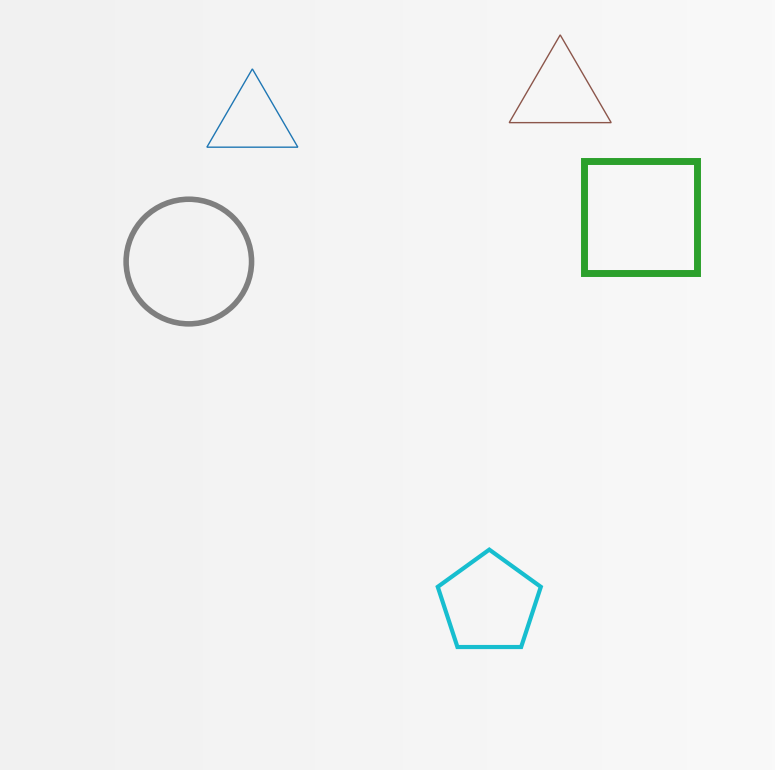[{"shape": "triangle", "thickness": 0.5, "radius": 0.34, "center": [0.326, 0.843]}, {"shape": "square", "thickness": 2.5, "radius": 0.36, "center": [0.826, 0.718]}, {"shape": "triangle", "thickness": 0.5, "radius": 0.38, "center": [0.723, 0.879]}, {"shape": "circle", "thickness": 2, "radius": 0.4, "center": [0.244, 0.66]}, {"shape": "pentagon", "thickness": 1.5, "radius": 0.35, "center": [0.631, 0.216]}]